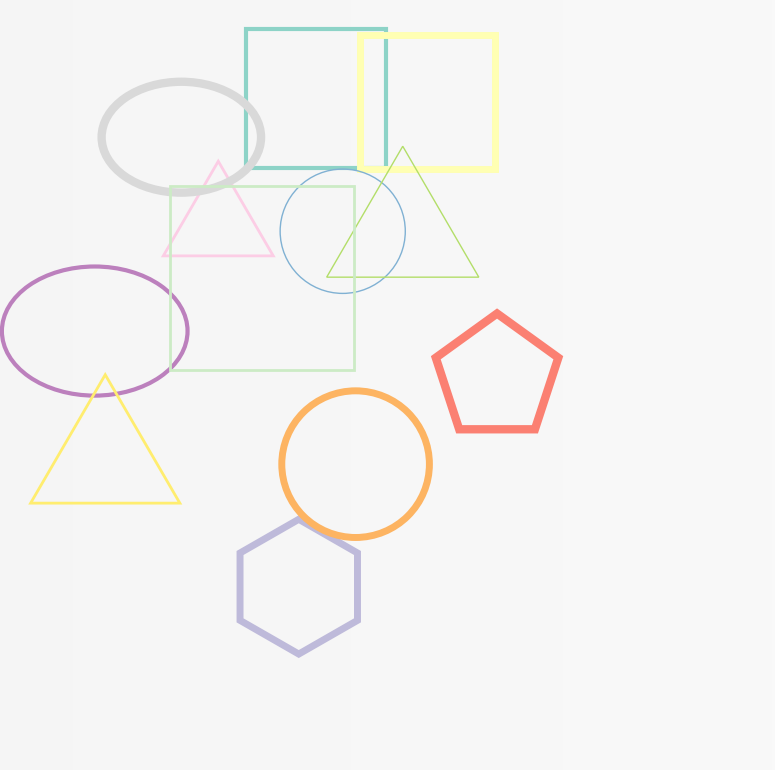[{"shape": "square", "thickness": 1.5, "radius": 0.45, "center": [0.408, 0.872]}, {"shape": "square", "thickness": 2.5, "radius": 0.43, "center": [0.552, 0.868]}, {"shape": "hexagon", "thickness": 2.5, "radius": 0.44, "center": [0.385, 0.238]}, {"shape": "pentagon", "thickness": 3, "radius": 0.42, "center": [0.641, 0.51]}, {"shape": "circle", "thickness": 0.5, "radius": 0.4, "center": [0.442, 0.7]}, {"shape": "circle", "thickness": 2.5, "radius": 0.48, "center": [0.459, 0.397]}, {"shape": "triangle", "thickness": 0.5, "radius": 0.57, "center": [0.52, 0.697]}, {"shape": "triangle", "thickness": 1, "radius": 0.41, "center": [0.282, 0.709]}, {"shape": "oval", "thickness": 3, "radius": 0.51, "center": [0.234, 0.822]}, {"shape": "oval", "thickness": 1.5, "radius": 0.6, "center": [0.122, 0.57]}, {"shape": "square", "thickness": 1, "radius": 0.6, "center": [0.338, 0.639]}, {"shape": "triangle", "thickness": 1, "radius": 0.56, "center": [0.136, 0.402]}]